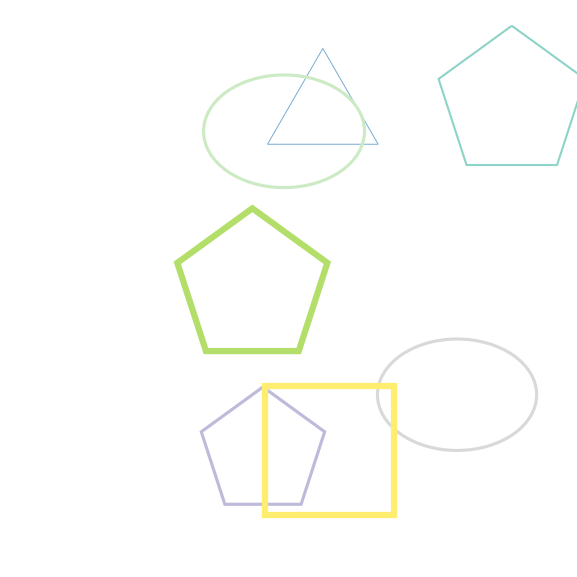[{"shape": "pentagon", "thickness": 1, "radius": 0.67, "center": [0.886, 0.821]}, {"shape": "pentagon", "thickness": 1.5, "radius": 0.56, "center": [0.455, 0.217]}, {"shape": "triangle", "thickness": 0.5, "radius": 0.55, "center": [0.559, 0.805]}, {"shape": "pentagon", "thickness": 3, "radius": 0.68, "center": [0.437, 0.502]}, {"shape": "oval", "thickness": 1.5, "radius": 0.69, "center": [0.791, 0.316]}, {"shape": "oval", "thickness": 1.5, "radius": 0.7, "center": [0.492, 0.772]}, {"shape": "square", "thickness": 3, "radius": 0.56, "center": [0.571, 0.219]}]